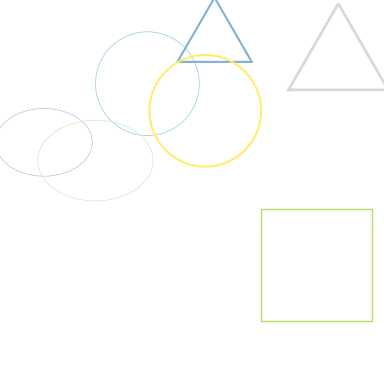[{"shape": "circle", "thickness": 0.5, "radius": 0.67, "center": [0.383, 0.783]}, {"shape": "oval", "thickness": 0.5, "radius": 0.63, "center": [0.114, 0.63]}, {"shape": "triangle", "thickness": 1.5, "radius": 0.56, "center": [0.557, 0.895]}, {"shape": "square", "thickness": 1, "radius": 0.72, "center": [0.823, 0.312]}, {"shape": "triangle", "thickness": 2, "radius": 0.75, "center": [0.879, 0.841]}, {"shape": "oval", "thickness": 0.5, "radius": 0.75, "center": [0.248, 0.583]}, {"shape": "circle", "thickness": 1.5, "radius": 0.73, "center": [0.533, 0.712]}]